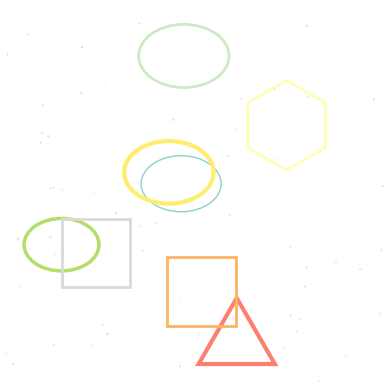[{"shape": "oval", "thickness": 1, "radius": 0.52, "center": [0.47, 0.523]}, {"shape": "hexagon", "thickness": 2, "radius": 0.58, "center": [0.744, 0.675]}, {"shape": "triangle", "thickness": 3, "radius": 0.57, "center": [0.615, 0.112]}, {"shape": "square", "thickness": 2, "radius": 0.45, "center": [0.522, 0.243]}, {"shape": "oval", "thickness": 2.5, "radius": 0.49, "center": [0.16, 0.364]}, {"shape": "square", "thickness": 2, "radius": 0.44, "center": [0.249, 0.343]}, {"shape": "oval", "thickness": 2, "radius": 0.59, "center": [0.478, 0.855]}, {"shape": "oval", "thickness": 3, "radius": 0.58, "center": [0.439, 0.552]}]